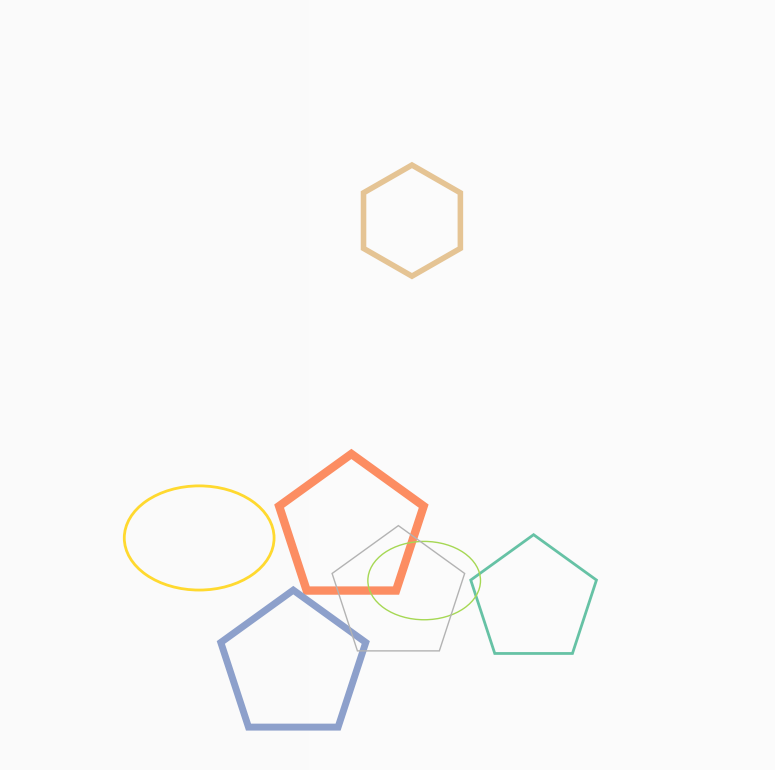[{"shape": "pentagon", "thickness": 1, "radius": 0.43, "center": [0.689, 0.22]}, {"shape": "pentagon", "thickness": 3, "radius": 0.49, "center": [0.453, 0.312]}, {"shape": "pentagon", "thickness": 2.5, "radius": 0.49, "center": [0.378, 0.135]}, {"shape": "oval", "thickness": 0.5, "radius": 0.36, "center": [0.547, 0.246]}, {"shape": "oval", "thickness": 1, "radius": 0.48, "center": [0.257, 0.301]}, {"shape": "hexagon", "thickness": 2, "radius": 0.36, "center": [0.532, 0.714]}, {"shape": "pentagon", "thickness": 0.5, "radius": 0.45, "center": [0.514, 0.227]}]